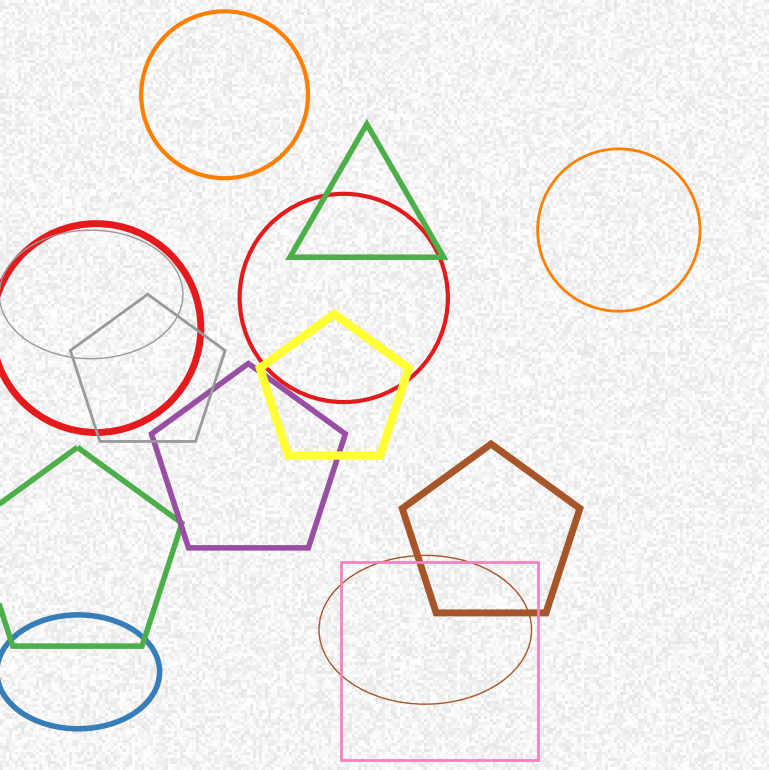[{"shape": "circle", "thickness": 2.5, "radius": 0.68, "center": [0.125, 0.574]}, {"shape": "circle", "thickness": 1.5, "radius": 0.68, "center": [0.446, 0.613]}, {"shape": "oval", "thickness": 2, "radius": 0.53, "center": [0.102, 0.128]}, {"shape": "triangle", "thickness": 2, "radius": 0.58, "center": [0.476, 0.724]}, {"shape": "pentagon", "thickness": 2, "radius": 0.71, "center": [0.101, 0.276]}, {"shape": "pentagon", "thickness": 2, "radius": 0.66, "center": [0.323, 0.396]}, {"shape": "circle", "thickness": 1, "radius": 0.53, "center": [0.804, 0.701]}, {"shape": "circle", "thickness": 1.5, "radius": 0.54, "center": [0.292, 0.877]}, {"shape": "pentagon", "thickness": 3, "radius": 0.51, "center": [0.434, 0.491]}, {"shape": "oval", "thickness": 0.5, "radius": 0.69, "center": [0.552, 0.182]}, {"shape": "pentagon", "thickness": 2.5, "radius": 0.61, "center": [0.638, 0.302]}, {"shape": "square", "thickness": 1, "radius": 0.64, "center": [0.571, 0.142]}, {"shape": "oval", "thickness": 0.5, "radius": 0.6, "center": [0.118, 0.618]}, {"shape": "pentagon", "thickness": 1, "radius": 0.53, "center": [0.192, 0.512]}]